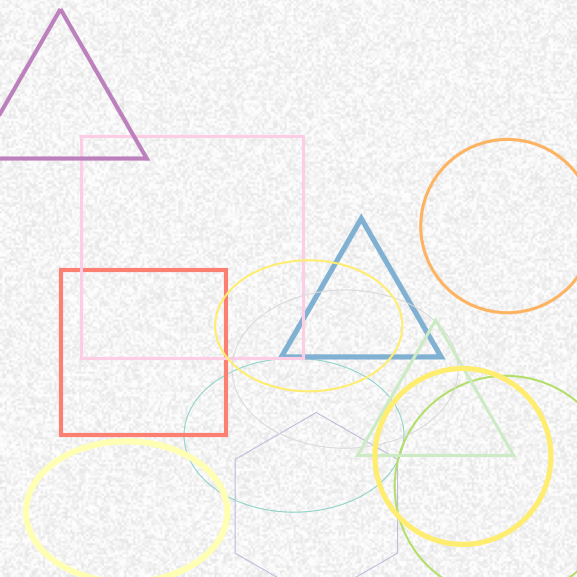[{"shape": "oval", "thickness": 0.5, "radius": 0.95, "center": [0.509, 0.245]}, {"shape": "oval", "thickness": 3, "radius": 0.87, "center": [0.219, 0.113]}, {"shape": "hexagon", "thickness": 0.5, "radius": 0.81, "center": [0.548, 0.122]}, {"shape": "square", "thickness": 2, "radius": 0.72, "center": [0.249, 0.389]}, {"shape": "triangle", "thickness": 2.5, "radius": 0.8, "center": [0.626, 0.461]}, {"shape": "circle", "thickness": 1.5, "radius": 0.75, "center": [0.879, 0.608]}, {"shape": "circle", "thickness": 1, "radius": 0.96, "center": [0.876, 0.156]}, {"shape": "square", "thickness": 1.5, "radius": 0.96, "center": [0.332, 0.572]}, {"shape": "oval", "thickness": 0.5, "radius": 0.98, "center": [0.598, 0.36]}, {"shape": "triangle", "thickness": 2, "radius": 0.86, "center": [0.105, 0.811]}, {"shape": "triangle", "thickness": 1.5, "radius": 0.78, "center": [0.754, 0.289]}, {"shape": "oval", "thickness": 1, "radius": 0.81, "center": [0.535, 0.435]}, {"shape": "circle", "thickness": 2.5, "radius": 0.76, "center": [0.802, 0.209]}]